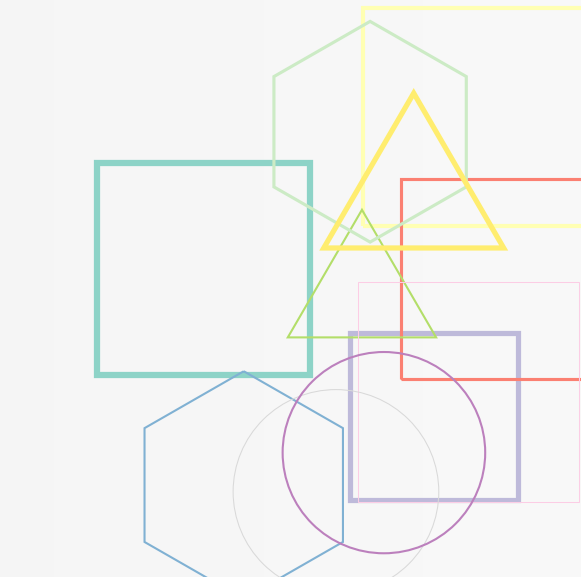[{"shape": "square", "thickness": 3, "radius": 0.92, "center": [0.35, 0.533]}, {"shape": "square", "thickness": 2, "radius": 0.95, "center": [0.814, 0.796]}, {"shape": "square", "thickness": 2.5, "radius": 0.72, "center": [0.747, 0.277]}, {"shape": "square", "thickness": 1.5, "radius": 0.86, "center": [0.862, 0.515]}, {"shape": "hexagon", "thickness": 1, "radius": 0.99, "center": [0.419, 0.159]}, {"shape": "triangle", "thickness": 1, "radius": 0.74, "center": [0.623, 0.489]}, {"shape": "square", "thickness": 0.5, "radius": 0.95, "center": [0.807, 0.32]}, {"shape": "circle", "thickness": 0.5, "radius": 0.88, "center": [0.578, 0.148]}, {"shape": "circle", "thickness": 1, "radius": 0.87, "center": [0.66, 0.215]}, {"shape": "hexagon", "thickness": 1.5, "radius": 0.96, "center": [0.637, 0.771]}, {"shape": "triangle", "thickness": 2.5, "radius": 0.89, "center": [0.712, 0.659]}]